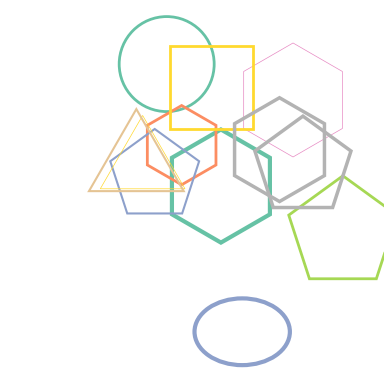[{"shape": "hexagon", "thickness": 3, "radius": 0.73, "center": [0.574, 0.517]}, {"shape": "circle", "thickness": 2, "radius": 0.62, "center": [0.433, 0.834]}, {"shape": "hexagon", "thickness": 2, "radius": 0.51, "center": [0.472, 0.623]}, {"shape": "pentagon", "thickness": 1.5, "radius": 0.61, "center": [0.402, 0.544]}, {"shape": "oval", "thickness": 3, "radius": 0.62, "center": [0.629, 0.138]}, {"shape": "hexagon", "thickness": 0.5, "radius": 0.74, "center": [0.761, 0.74]}, {"shape": "pentagon", "thickness": 2, "radius": 0.74, "center": [0.891, 0.396]}, {"shape": "square", "thickness": 2, "radius": 0.54, "center": [0.55, 0.772]}, {"shape": "triangle", "thickness": 0.5, "radius": 0.64, "center": [0.37, 0.573]}, {"shape": "triangle", "thickness": 1.5, "radius": 0.71, "center": [0.354, 0.575]}, {"shape": "pentagon", "thickness": 2.5, "radius": 0.66, "center": [0.787, 0.567]}, {"shape": "hexagon", "thickness": 2.5, "radius": 0.67, "center": [0.726, 0.611]}]